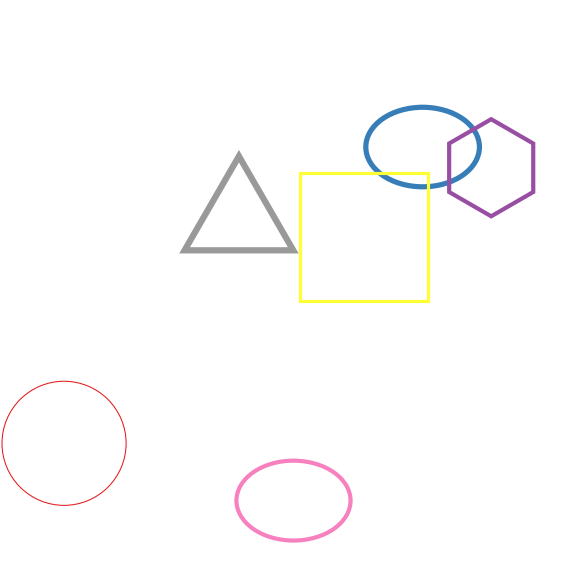[{"shape": "circle", "thickness": 0.5, "radius": 0.54, "center": [0.111, 0.232]}, {"shape": "oval", "thickness": 2.5, "radius": 0.49, "center": [0.732, 0.745]}, {"shape": "hexagon", "thickness": 2, "radius": 0.42, "center": [0.851, 0.709]}, {"shape": "square", "thickness": 1.5, "radius": 0.55, "center": [0.631, 0.588]}, {"shape": "oval", "thickness": 2, "radius": 0.49, "center": [0.508, 0.132]}, {"shape": "triangle", "thickness": 3, "radius": 0.54, "center": [0.414, 0.62]}]